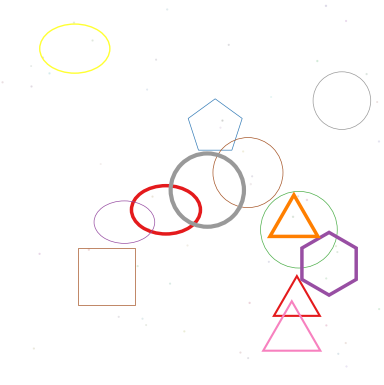[{"shape": "oval", "thickness": 2.5, "radius": 0.45, "center": [0.431, 0.455]}, {"shape": "triangle", "thickness": 1.5, "radius": 0.34, "center": [0.771, 0.214]}, {"shape": "pentagon", "thickness": 0.5, "radius": 0.37, "center": [0.559, 0.67]}, {"shape": "circle", "thickness": 0.5, "radius": 0.5, "center": [0.776, 0.403]}, {"shape": "hexagon", "thickness": 2.5, "radius": 0.41, "center": [0.855, 0.315]}, {"shape": "oval", "thickness": 0.5, "radius": 0.39, "center": [0.323, 0.423]}, {"shape": "triangle", "thickness": 2.5, "radius": 0.36, "center": [0.763, 0.422]}, {"shape": "oval", "thickness": 1, "radius": 0.46, "center": [0.194, 0.874]}, {"shape": "circle", "thickness": 0.5, "radius": 0.45, "center": [0.644, 0.552]}, {"shape": "square", "thickness": 0.5, "radius": 0.37, "center": [0.277, 0.282]}, {"shape": "triangle", "thickness": 1.5, "radius": 0.43, "center": [0.758, 0.132]}, {"shape": "circle", "thickness": 0.5, "radius": 0.37, "center": [0.888, 0.739]}, {"shape": "circle", "thickness": 3, "radius": 0.48, "center": [0.538, 0.506]}]